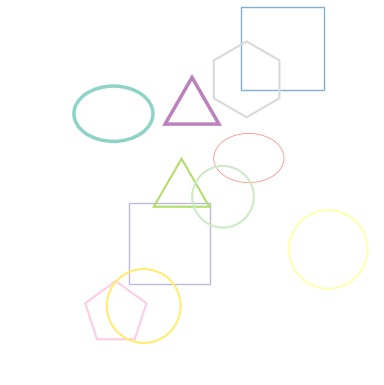[{"shape": "oval", "thickness": 2.5, "radius": 0.51, "center": [0.295, 0.705]}, {"shape": "circle", "thickness": 1.5, "radius": 0.51, "center": [0.853, 0.352]}, {"shape": "square", "thickness": 1, "radius": 0.52, "center": [0.44, 0.368]}, {"shape": "oval", "thickness": 0.5, "radius": 0.46, "center": [0.646, 0.589]}, {"shape": "square", "thickness": 1, "radius": 0.54, "center": [0.734, 0.875]}, {"shape": "triangle", "thickness": 1.5, "radius": 0.42, "center": [0.472, 0.505]}, {"shape": "pentagon", "thickness": 1.5, "radius": 0.42, "center": [0.301, 0.186]}, {"shape": "hexagon", "thickness": 1.5, "radius": 0.49, "center": [0.641, 0.794]}, {"shape": "triangle", "thickness": 2.5, "radius": 0.4, "center": [0.499, 0.718]}, {"shape": "circle", "thickness": 1.5, "radius": 0.4, "center": [0.579, 0.489]}, {"shape": "circle", "thickness": 1.5, "radius": 0.48, "center": [0.373, 0.205]}]